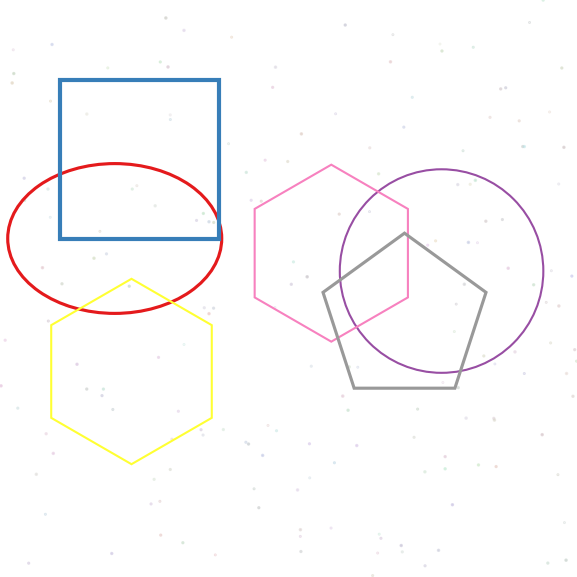[{"shape": "oval", "thickness": 1.5, "radius": 0.93, "center": [0.199, 0.586]}, {"shape": "square", "thickness": 2, "radius": 0.69, "center": [0.242, 0.723]}, {"shape": "circle", "thickness": 1, "radius": 0.88, "center": [0.765, 0.53]}, {"shape": "hexagon", "thickness": 1, "radius": 0.8, "center": [0.228, 0.356]}, {"shape": "hexagon", "thickness": 1, "radius": 0.77, "center": [0.574, 0.561]}, {"shape": "pentagon", "thickness": 1.5, "radius": 0.74, "center": [0.7, 0.447]}]